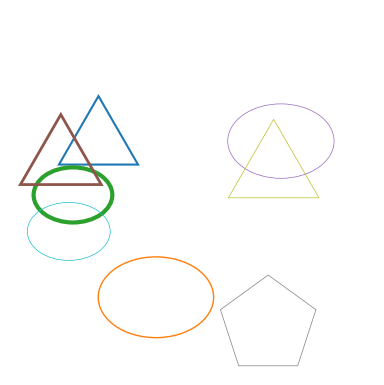[{"shape": "triangle", "thickness": 1.5, "radius": 0.59, "center": [0.256, 0.632]}, {"shape": "oval", "thickness": 1, "radius": 0.75, "center": [0.405, 0.228]}, {"shape": "oval", "thickness": 3, "radius": 0.51, "center": [0.189, 0.494]}, {"shape": "oval", "thickness": 0.5, "radius": 0.69, "center": [0.73, 0.634]}, {"shape": "triangle", "thickness": 2, "radius": 0.61, "center": [0.158, 0.581]}, {"shape": "pentagon", "thickness": 0.5, "radius": 0.65, "center": [0.697, 0.155]}, {"shape": "triangle", "thickness": 0.5, "radius": 0.68, "center": [0.711, 0.554]}, {"shape": "oval", "thickness": 0.5, "radius": 0.54, "center": [0.179, 0.399]}]